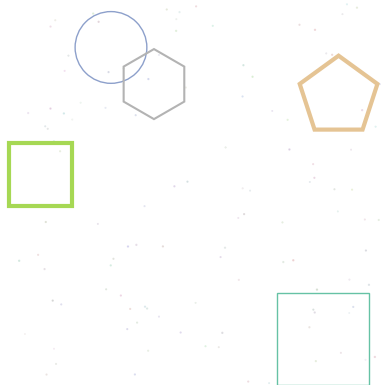[{"shape": "square", "thickness": 1, "radius": 0.6, "center": [0.84, 0.119]}, {"shape": "circle", "thickness": 1, "radius": 0.47, "center": [0.288, 0.877]}, {"shape": "square", "thickness": 3, "radius": 0.41, "center": [0.105, 0.546]}, {"shape": "pentagon", "thickness": 3, "radius": 0.53, "center": [0.879, 0.749]}, {"shape": "hexagon", "thickness": 1.5, "radius": 0.45, "center": [0.4, 0.782]}]